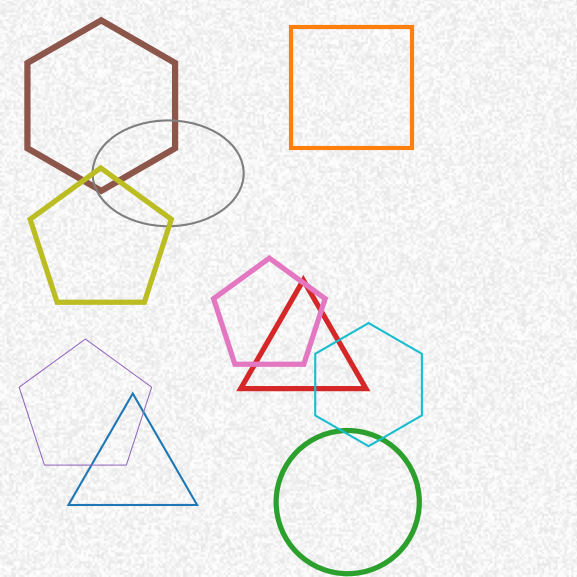[{"shape": "triangle", "thickness": 1, "radius": 0.64, "center": [0.23, 0.189]}, {"shape": "square", "thickness": 2, "radius": 0.52, "center": [0.609, 0.848]}, {"shape": "circle", "thickness": 2.5, "radius": 0.62, "center": [0.602, 0.13]}, {"shape": "triangle", "thickness": 2.5, "radius": 0.63, "center": [0.525, 0.389]}, {"shape": "pentagon", "thickness": 0.5, "radius": 0.6, "center": [0.148, 0.291]}, {"shape": "hexagon", "thickness": 3, "radius": 0.74, "center": [0.175, 0.816]}, {"shape": "pentagon", "thickness": 2.5, "radius": 0.51, "center": [0.466, 0.451]}, {"shape": "oval", "thickness": 1, "radius": 0.65, "center": [0.291, 0.699]}, {"shape": "pentagon", "thickness": 2.5, "radius": 0.64, "center": [0.174, 0.58]}, {"shape": "hexagon", "thickness": 1, "radius": 0.53, "center": [0.638, 0.333]}]